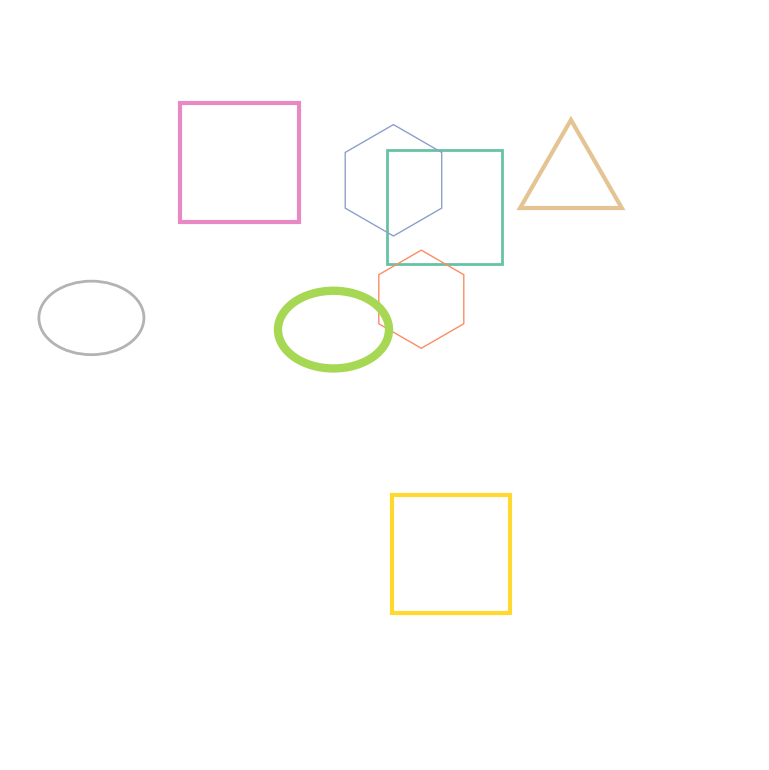[{"shape": "square", "thickness": 1, "radius": 0.37, "center": [0.577, 0.731]}, {"shape": "hexagon", "thickness": 0.5, "radius": 0.32, "center": [0.547, 0.611]}, {"shape": "hexagon", "thickness": 0.5, "radius": 0.36, "center": [0.511, 0.766]}, {"shape": "square", "thickness": 1.5, "radius": 0.38, "center": [0.311, 0.789]}, {"shape": "oval", "thickness": 3, "radius": 0.36, "center": [0.433, 0.572]}, {"shape": "square", "thickness": 1.5, "radius": 0.38, "center": [0.585, 0.28]}, {"shape": "triangle", "thickness": 1.5, "radius": 0.38, "center": [0.741, 0.768]}, {"shape": "oval", "thickness": 1, "radius": 0.34, "center": [0.119, 0.587]}]